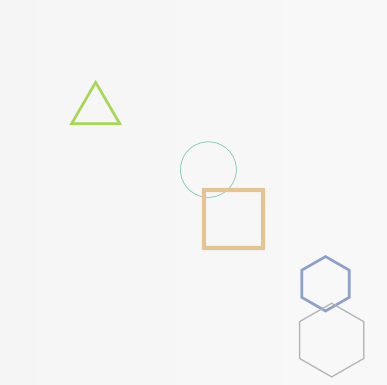[{"shape": "circle", "thickness": 0.5, "radius": 0.36, "center": [0.538, 0.56]}, {"shape": "hexagon", "thickness": 2, "radius": 0.35, "center": [0.84, 0.263]}, {"shape": "triangle", "thickness": 2, "radius": 0.36, "center": [0.247, 0.715]}, {"shape": "square", "thickness": 3, "radius": 0.38, "center": [0.603, 0.431]}, {"shape": "hexagon", "thickness": 1, "radius": 0.48, "center": [0.856, 0.117]}]